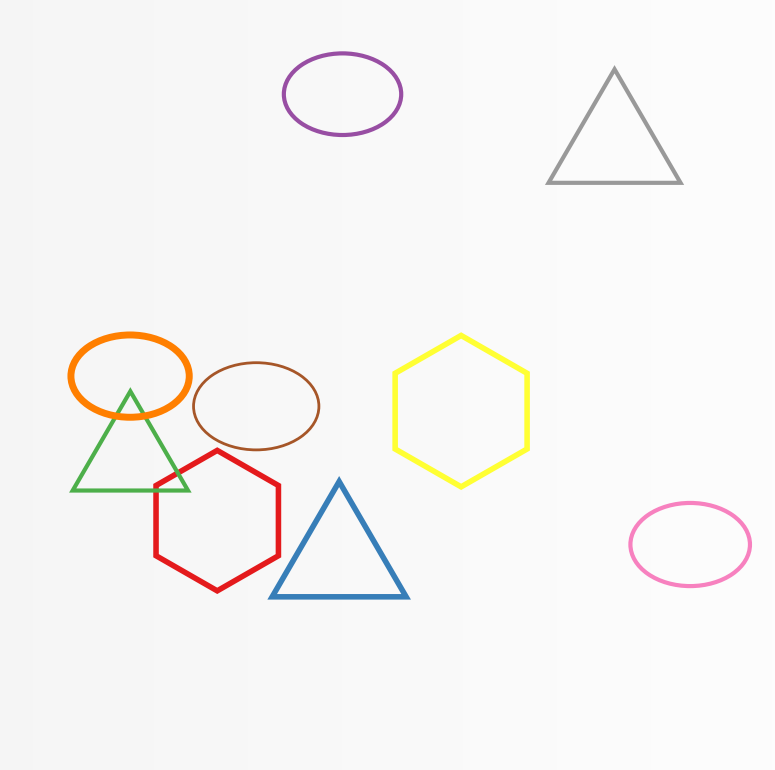[{"shape": "hexagon", "thickness": 2, "radius": 0.46, "center": [0.28, 0.324]}, {"shape": "triangle", "thickness": 2, "radius": 0.5, "center": [0.438, 0.275]}, {"shape": "triangle", "thickness": 1.5, "radius": 0.43, "center": [0.168, 0.406]}, {"shape": "oval", "thickness": 1.5, "radius": 0.38, "center": [0.442, 0.878]}, {"shape": "oval", "thickness": 2.5, "radius": 0.38, "center": [0.168, 0.512]}, {"shape": "hexagon", "thickness": 2, "radius": 0.49, "center": [0.595, 0.466]}, {"shape": "oval", "thickness": 1, "radius": 0.4, "center": [0.331, 0.472]}, {"shape": "oval", "thickness": 1.5, "radius": 0.39, "center": [0.891, 0.293]}, {"shape": "triangle", "thickness": 1.5, "radius": 0.49, "center": [0.793, 0.812]}]